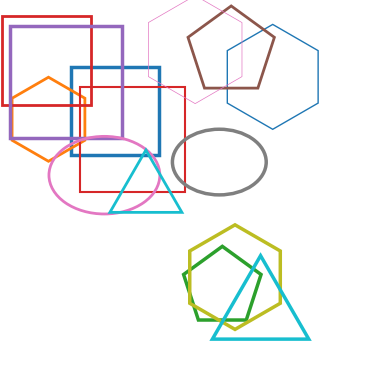[{"shape": "square", "thickness": 2.5, "radius": 0.57, "center": [0.299, 0.712]}, {"shape": "hexagon", "thickness": 1, "radius": 0.68, "center": [0.708, 0.8]}, {"shape": "hexagon", "thickness": 2, "radius": 0.55, "center": [0.126, 0.69]}, {"shape": "pentagon", "thickness": 2.5, "radius": 0.53, "center": [0.577, 0.254]}, {"shape": "square", "thickness": 2, "radius": 0.58, "center": [0.121, 0.843]}, {"shape": "square", "thickness": 1.5, "radius": 0.68, "center": [0.344, 0.639]}, {"shape": "square", "thickness": 2.5, "radius": 0.72, "center": [0.172, 0.787]}, {"shape": "pentagon", "thickness": 2, "radius": 0.59, "center": [0.6, 0.867]}, {"shape": "oval", "thickness": 2, "radius": 0.72, "center": [0.271, 0.545]}, {"shape": "hexagon", "thickness": 0.5, "radius": 0.7, "center": [0.507, 0.871]}, {"shape": "oval", "thickness": 2.5, "radius": 0.61, "center": [0.57, 0.579]}, {"shape": "hexagon", "thickness": 2.5, "radius": 0.68, "center": [0.61, 0.28]}, {"shape": "triangle", "thickness": 2.5, "radius": 0.72, "center": [0.677, 0.191]}, {"shape": "triangle", "thickness": 2, "radius": 0.54, "center": [0.379, 0.502]}]